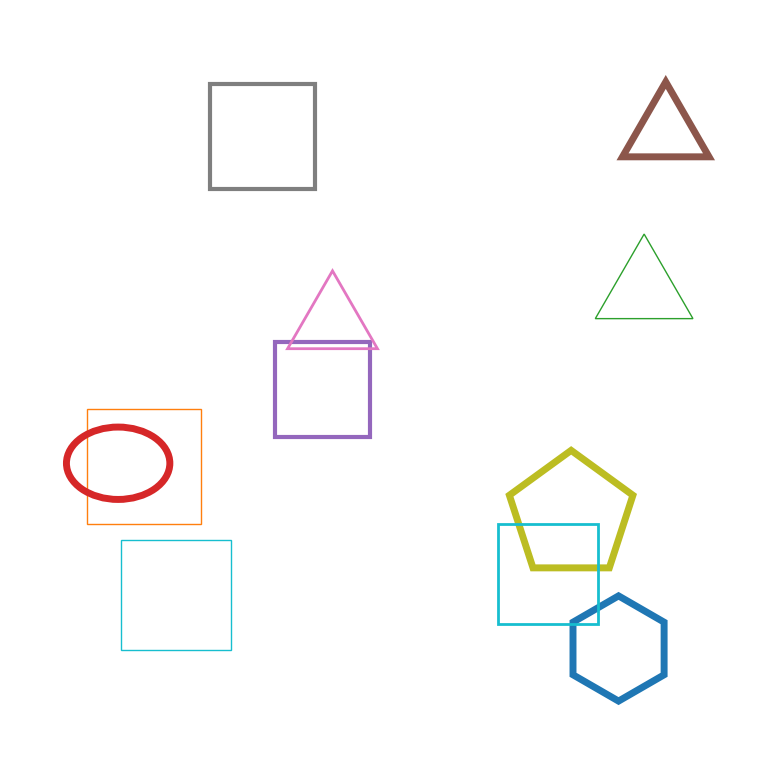[{"shape": "hexagon", "thickness": 2.5, "radius": 0.34, "center": [0.803, 0.158]}, {"shape": "square", "thickness": 0.5, "radius": 0.37, "center": [0.187, 0.394]}, {"shape": "triangle", "thickness": 0.5, "radius": 0.37, "center": [0.837, 0.623]}, {"shape": "oval", "thickness": 2.5, "radius": 0.34, "center": [0.153, 0.398]}, {"shape": "square", "thickness": 1.5, "radius": 0.31, "center": [0.419, 0.494]}, {"shape": "triangle", "thickness": 2.5, "radius": 0.32, "center": [0.865, 0.829]}, {"shape": "triangle", "thickness": 1, "radius": 0.34, "center": [0.432, 0.581]}, {"shape": "square", "thickness": 1.5, "radius": 0.34, "center": [0.341, 0.823]}, {"shape": "pentagon", "thickness": 2.5, "radius": 0.42, "center": [0.742, 0.331]}, {"shape": "square", "thickness": 0.5, "radius": 0.36, "center": [0.229, 0.227]}, {"shape": "square", "thickness": 1, "radius": 0.33, "center": [0.712, 0.255]}]